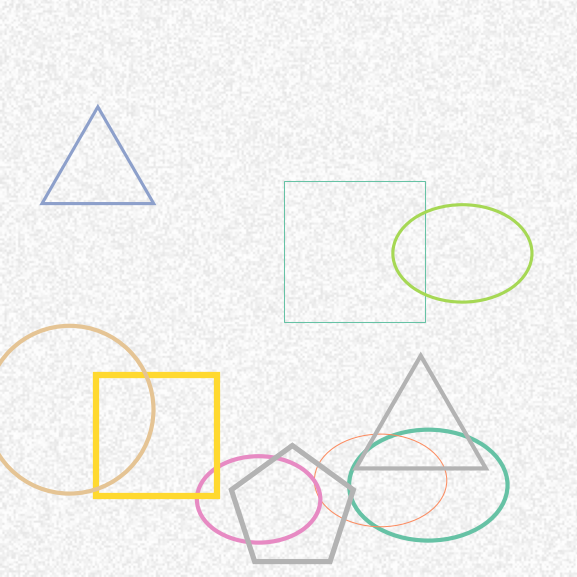[{"shape": "square", "thickness": 0.5, "radius": 0.61, "center": [0.613, 0.564]}, {"shape": "oval", "thickness": 2, "radius": 0.69, "center": [0.742, 0.159]}, {"shape": "oval", "thickness": 0.5, "radius": 0.57, "center": [0.659, 0.167]}, {"shape": "triangle", "thickness": 1.5, "radius": 0.56, "center": [0.169, 0.702]}, {"shape": "oval", "thickness": 2, "radius": 0.53, "center": [0.448, 0.134]}, {"shape": "oval", "thickness": 1.5, "radius": 0.6, "center": [0.801, 0.56]}, {"shape": "square", "thickness": 3, "radius": 0.52, "center": [0.271, 0.245]}, {"shape": "circle", "thickness": 2, "radius": 0.73, "center": [0.121, 0.29]}, {"shape": "triangle", "thickness": 2, "radius": 0.65, "center": [0.729, 0.253]}, {"shape": "pentagon", "thickness": 2.5, "radius": 0.56, "center": [0.506, 0.117]}]